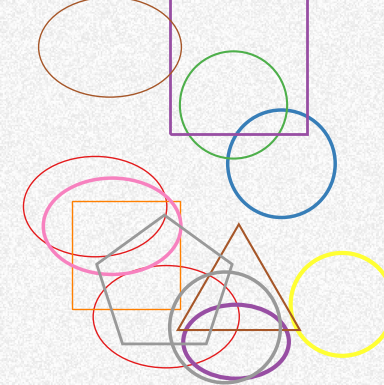[{"shape": "oval", "thickness": 1, "radius": 0.95, "center": [0.432, 0.177]}, {"shape": "oval", "thickness": 1, "radius": 0.93, "center": [0.247, 0.463]}, {"shape": "circle", "thickness": 2.5, "radius": 0.7, "center": [0.731, 0.575]}, {"shape": "circle", "thickness": 1.5, "radius": 0.7, "center": [0.607, 0.727]}, {"shape": "square", "thickness": 2, "radius": 0.89, "center": [0.62, 0.831]}, {"shape": "oval", "thickness": 3, "radius": 0.69, "center": [0.613, 0.113]}, {"shape": "square", "thickness": 1, "radius": 0.7, "center": [0.327, 0.338]}, {"shape": "circle", "thickness": 3, "radius": 0.67, "center": [0.889, 0.209]}, {"shape": "triangle", "thickness": 1.5, "radius": 0.92, "center": [0.62, 0.234]}, {"shape": "oval", "thickness": 1, "radius": 0.93, "center": [0.286, 0.878]}, {"shape": "oval", "thickness": 2.5, "radius": 0.89, "center": [0.291, 0.412]}, {"shape": "pentagon", "thickness": 2, "radius": 0.92, "center": [0.427, 0.256]}, {"shape": "circle", "thickness": 2.5, "radius": 0.72, "center": [0.584, 0.15]}]